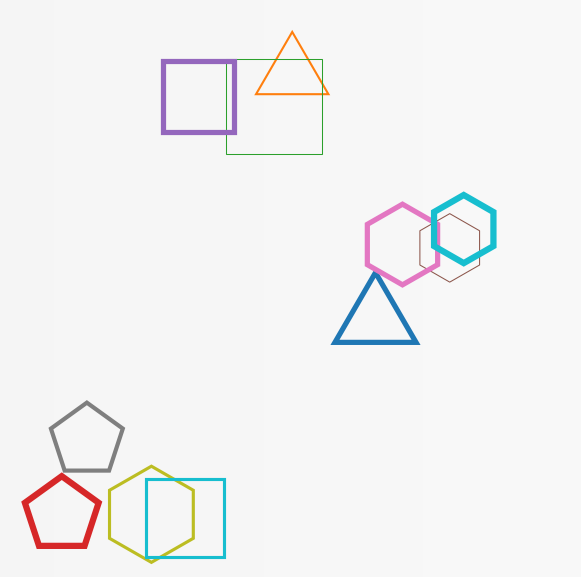[{"shape": "triangle", "thickness": 2.5, "radius": 0.4, "center": [0.646, 0.447]}, {"shape": "triangle", "thickness": 1, "radius": 0.36, "center": [0.503, 0.872]}, {"shape": "square", "thickness": 0.5, "radius": 0.41, "center": [0.471, 0.814]}, {"shape": "pentagon", "thickness": 3, "radius": 0.33, "center": [0.106, 0.108]}, {"shape": "square", "thickness": 2.5, "radius": 0.31, "center": [0.342, 0.832]}, {"shape": "hexagon", "thickness": 0.5, "radius": 0.3, "center": [0.774, 0.57]}, {"shape": "hexagon", "thickness": 2.5, "radius": 0.35, "center": [0.692, 0.576]}, {"shape": "pentagon", "thickness": 2, "radius": 0.33, "center": [0.149, 0.237]}, {"shape": "hexagon", "thickness": 1.5, "radius": 0.42, "center": [0.26, 0.109]}, {"shape": "hexagon", "thickness": 3, "radius": 0.29, "center": [0.798, 0.602]}, {"shape": "square", "thickness": 1.5, "radius": 0.34, "center": [0.318, 0.102]}]